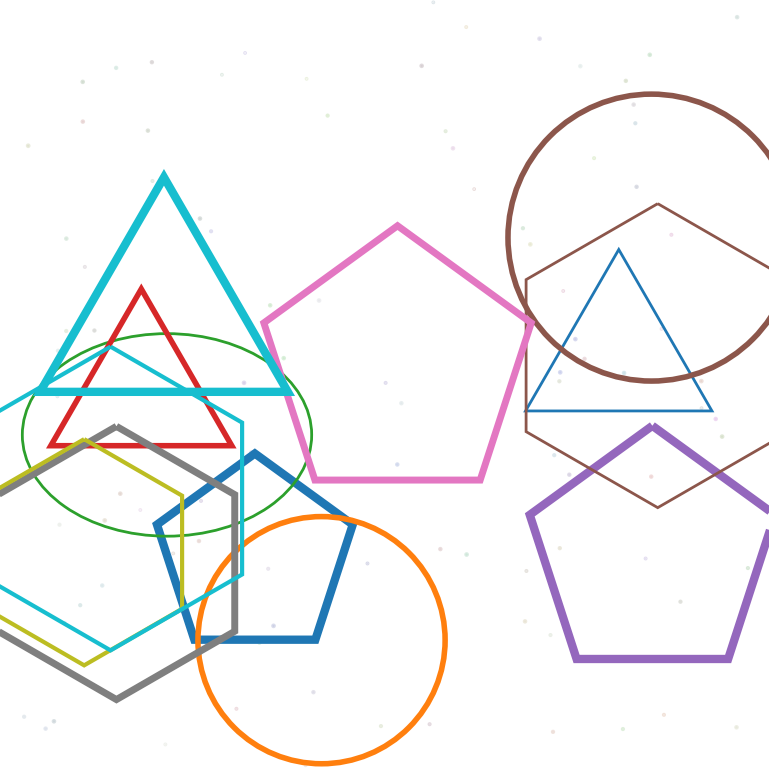[{"shape": "triangle", "thickness": 1, "radius": 0.7, "center": [0.804, 0.536]}, {"shape": "pentagon", "thickness": 3, "radius": 0.67, "center": [0.331, 0.277]}, {"shape": "circle", "thickness": 2, "radius": 0.8, "center": [0.418, 0.169]}, {"shape": "oval", "thickness": 1, "radius": 0.94, "center": [0.217, 0.435]}, {"shape": "triangle", "thickness": 2, "radius": 0.68, "center": [0.183, 0.489]}, {"shape": "pentagon", "thickness": 3, "radius": 0.84, "center": [0.847, 0.28]}, {"shape": "circle", "thickness": 2, "radius": 0.93, "center": [0.846, 0.691]}, {"shape": "hexagon", "thickness": 1, "radius": 0.99, "center": [0.854, 0.538]}, {"shape": "pentagon", "thickness": 2.5, "radius": 0.91, "center": [0.516, 0.524]}, {"shape": "hexagon", "thickness": 2.5, "radius": 0.89, "center": [0.151, 0.269]}, {"shape": "hexagon", "thickness": 1.5, "radius": 0.73, "center": [0.109, 0.283]}, {"shape": "triangle", "thickness": 3, "radius": 0.93, "center": [0.213, 0.584]}, {"shape": "hexagon", "thickness": 1.5, "radius": 0.99, "center": [0.144, 0.353]}]